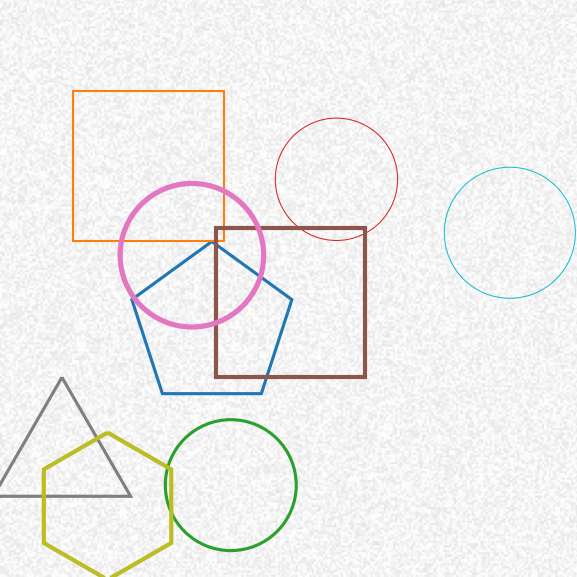[{"shape": "pentagon", "thickness": 1.5, "radius": 0.73, "center": [0.367, 0.435]}, {"shape": "square", "thickness": 1, "radius": 0.65, "center": [0.257, 0.712]}, {"shape": "circle", "thickness": 1.5, "radius": 0.57, "center": [0.4, 0.159]}, {"shape": "circle", "thickness": 0.5, "radius": 0.53, "center": [0.583, 0.689]}, {"shape": "square", "thickness": 2, "radius": 0.65, "center": [0.503, 0.475]}, {"shape": "circle", "thickness": 2.5, "radius": 0.62, "center": [0.332, 0.557]}, {"shape": "triangle", "thickness": 1.5, "radius": 0.69, "center": [0.107, 0.208]}, {"shape": "hexagon", "thickness": 2, "radius": 0.64, "center": [0.186, 0.123]}, {"shape": "circle", "thickness": 0.5, "radius": 0.57, "center": [0.883, 0.596]}]